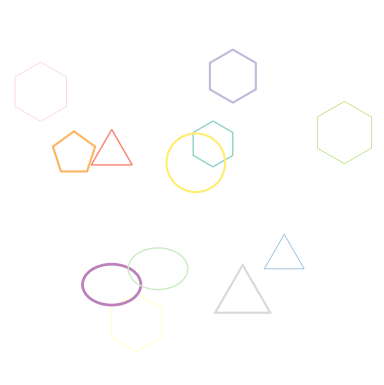[{"shape": "hexagon", "thickness": 1, "radius": 0.3, "center": [0.553, 0.626]}, {"shape": "hexagon", "thickness": 0.5, "radius": 0.38, "center": [0.355, 0.162]}, {"shape": "hexagon", "thickness": 1.5, "radius": 0.34, "center": [0.605, 0.802]}, {"shape": "triangle", "thickness": 1, "radius": 0.31, "center": [0.29, 0.602]}, {"shape": "triangle", "thickness": 0.5, "radius": 0.3, "center": [0.738, 0.332]}, {"shape": "pentagon", "thickness": 1.5, "radius": 0.29, "center": [0.192, 0.601]}, {"shape": "hexagon", "thickness": 0.5, "radius": 0.4, "center": [0.895, 0.656]}, {"shape": "hexagon", "thickness": 0.5, "radius": 0.38, "center": [0.106, 0.762]}, {"shape": "triangle", "thickness": 1.5, "radius": 0.41, "center": [0.63, 0.229]}, {"shape": "oval", "thickness": 2, "radius": 0.38, "center": [0.29, 0.261]}, {"shape": "oval", "thickness": 1, "radius": 0.39, "center": [0.41, 0.302]}, {"shape": "circle", "thickness": 1.5, "radius": 0.38, "center": [0.509, 0.577]}]